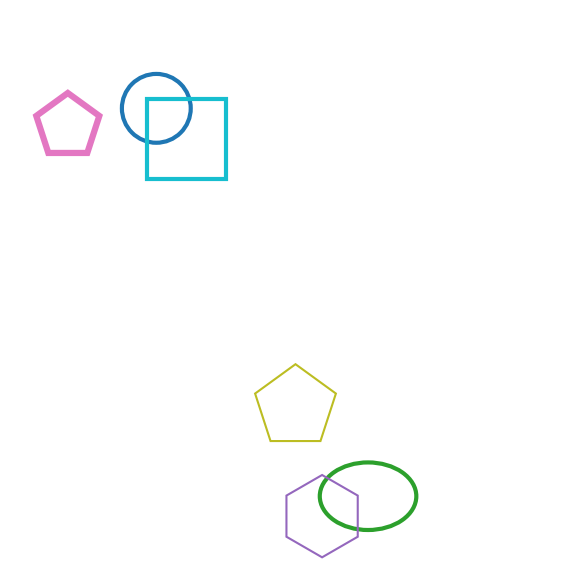[{"shape": "circle", "thickness": 2, "radius": 0.3, "center": [0.271, 0.812]}, {"shape": "oval", "thickness": 2, "radius": 0.42, "center": [0.637, 0.14]}, {"shape": "hexagon", "thickness": 1, "radius": 0.36, "center": [0.558, 0.105]}, {"shape": "pentagon", "thickness": 3, "radius": 0.29, "center": [0.117, 0.781]}, {"shape": "pentagon", "thickness": 1, "radius": 0.37, "center": [0.512, 0.295]}, {"shape": "square", "thickness": 2, "radius": 0.35, "center": [0.323, 0.759]}]